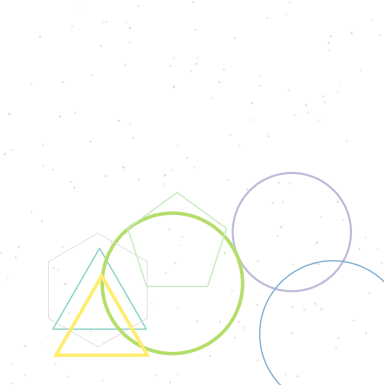[{"shape": "triangle", "thickness": 1, "radius": 0.7, "center": [0.259, 0.215]}, {"shape": "circle", "thickness": 1.5, "radius": 0.77, "center": [0.758, 0.397]}, {"shape": "circle", "thickness": 1, "radius": 0.95, "center": [0.865, 0.133]}, {"shape": "circle", "thickness": 2.5, "radius": 0.91, "center": [0.448, 0.264]}, {"shape": "hexagon", "thickness": 0.5, "radius": 0.74, "center": [0.254, 0.247]}, {"shape": "pentagon", "thickness": 1, "radius": 0.67, "center": [0.46, 0.365]}, {"shape": "triangle", "thickness": 2.5, "radius": 0.68, "center": [0.264, 0.146]}]